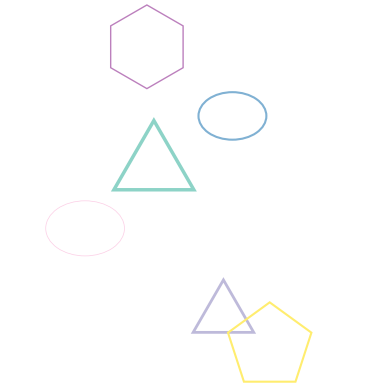[{"shape": "triangle", "thickness": 2.5, "radius": 0.6, "center": [0.4, 0.567]}, {"shape": "triangle", "thickness": 2, "radius": 0.45, "center": [0.58, 0.182]}, {"shape": "oval", "thickness": 1.5, "radius": 0.44, "center": [0.604, 0.699]}, {"shape": "oval", "thickness": 0.5, "radius": 0.51, "center": [0.221, 0.407]}, {"shape": "hexagon", "thickness": 1, "radius": 0.54, "center": [0.382, 0.878]}, {"shape": "pentagon", "thickness": 1.5, "radius": 0.57, "center": [0.701, 0.101]}]